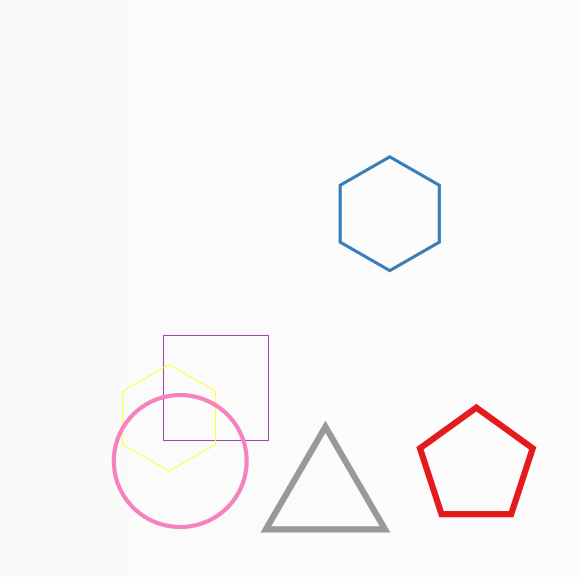[{"shape": "pentagon", "thickness": 3, "radius": 0.51, "center": [0.82, 0.191]}, {"shape": "hexagon", "thickness": 1.5, "radius": 0.49, "center": [0.671, 0.629]}, {"shape": "square", "thickness": 0.5, "radius": 0.45, "center": [0.371, 0.328]}, {"shape": "hexagon", "thickness": 0.5, "radius": 0.46, "center": [0.291, 0.276]}, {"shape": "circle", "thickness": 2, "radius": 0.57, "center": [0.31, 0.201]}, {"shape": "triangle", "thickness": 3, "radius": 0.59, "center": [0.56, 0.142]}]